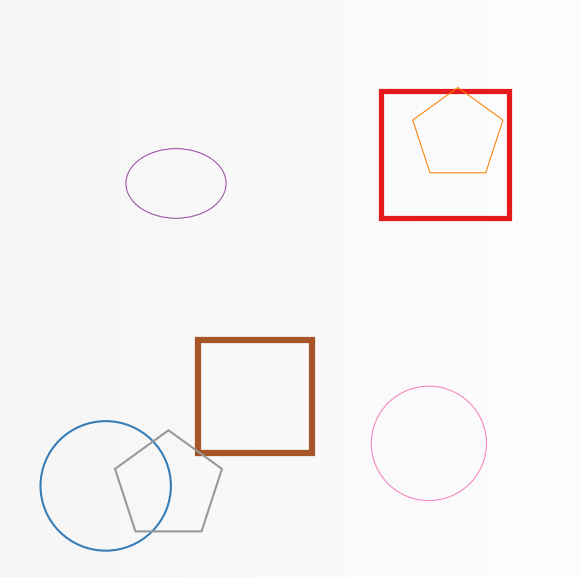[{"shape": "square", "thickness": 2.5, "radius": 0.55, "center": [0.766, 0.732]}, {"shape": "circle", "thickness": 1, "radius": 0.56, "center": [0.182, 0.158]}, {"shape": "oval", "thickness": 0.5, "radius": 0.43, "center": [0.303, 0.681]}, {"shape": "pentagon", "thickness": 0.5, "radius": 0.41, "center": [0.788, 0.766]}, {"shape": "square", "thickness": 3, "radius": 0.49, "center": [0.439, 0.313]}, {"shape": "circle", "thickness": 0.5, "radius": 0.5, "center": [0.738, 0.231]}, {"shape": "pentagon", "thickness": 1, "radius": 0.48, "center": [0.29, 0.157]}]